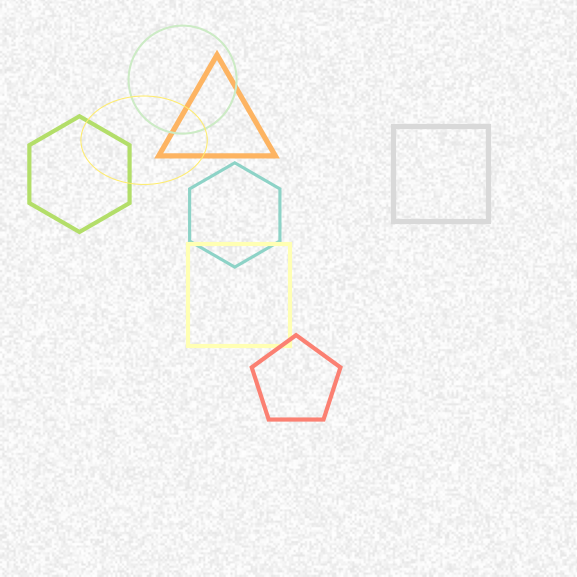[{"shape": "hexagon", "thickness": 1.5, "radius": 0.45, "center": [0.407, 0.627]}, {"shape": "square", "thickness": 2, "radius": 0.44, "center": [0.414, 0.489]}, {"shape": "pentagon", "thickness": 2, "radius": 0.4, "center": [0.513, 0.338]}, {"shape": "triangle", "thickness": 2.5, "radius": 0.58, "center": [0.376, 0.788]}, {"shape": "hexagon", "thickness": 2, "radius": 0.5, "center": [0.138, 0.698]}, {"shape": "square", "thickness": 2.5, "radius": 0.41, "center": [0.762, 0.699]}, {"shape": "circle", "thickness": 1, "radius": 0.47, "center": [0.316, 0.861]}, {"shape": "oval", "thickness": 0.5, "radius": 0.55, "center": [0.249, 0.756]}]